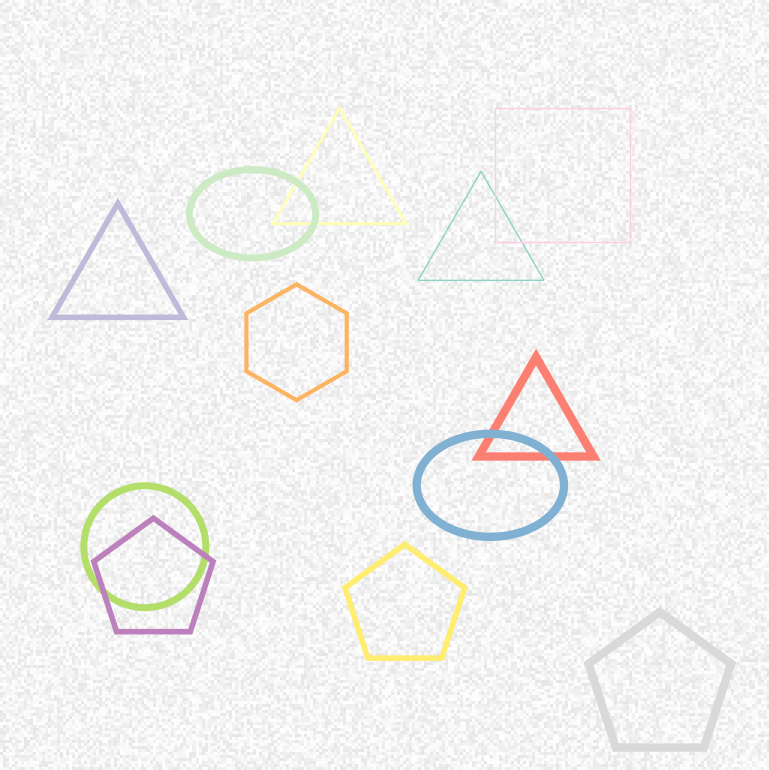[{"shape": "triangle", "thickness": 0.5, "radius": 0.47, "center": [0.625, 0.683]}, {"shape": "triangle", "thickness": 1, "radius": 0.5, "center": [0.441, 0.759]}, {"shape": "triangle", "thickness": 2, "radius": 0.49, "center": [0.153, 0.637]}, {"shape": "triangle", "thickness": 3, "radius": 0.43, "center": [0.696, 0.45]}, {"shape": "oval", "thickness": 3, "radius": 0.48, "center": [0.637, 0.37]}, {"shape": "hexagon", "thickness": 1.5, "radius": 0.38, "center": [0.385, 0.556]}, {"shape": "circle", "thickness": 2.5, "radius": 0.4, "center": [0.188, 0.29]}, {"shape": "square", "thickness": 0.5, "radius": 0.44, "center": [0.731, 0.773]}, {"shape": "pentagon", "thickness": 3, "radius": 0.49, "center": [0.857, 0.108]}, {"shape": "pentagon", "thickness": 2, "radius": 0.41, "center": [0.199, 0.246]}, {"shape": "oval", "thickness": 2.5, "radius": 0.41, "center": [0.328, 0.722]}, {"shape": "pentagon", "thickness": 2, "radius": 0.41, "center": [0.526, 0.211]}]